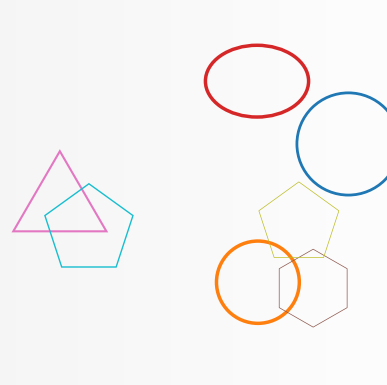[{"shape": "circle", "thickness": 2, "radius": 0.66, "center": [0.899, 0.626]}, {"shape": "circle", "thickness": 2.5, "radius": 0.53, "center": [0.666, 0.267]}, {"shape": "oval", "thickness": 2.5, "radius": 0.67, "center": [0.663, 0.789]}, {"shape": "hexagon", "thickness": 0.5, "radius": 0.51, "center": [0.808, 0.252]}, {"shape": "triangle", "thickness": 1.5, "radius": 0.69, "center": [0.154, 0.469]}, {"shape": "pentagon", "thickness": 0.5, "radius": 0.54, "center": [0.771, 0.419]}, {"shape": "pentagon", "thickness": 1, "radius": 0.6, "center": [0.229, 0.403]}]